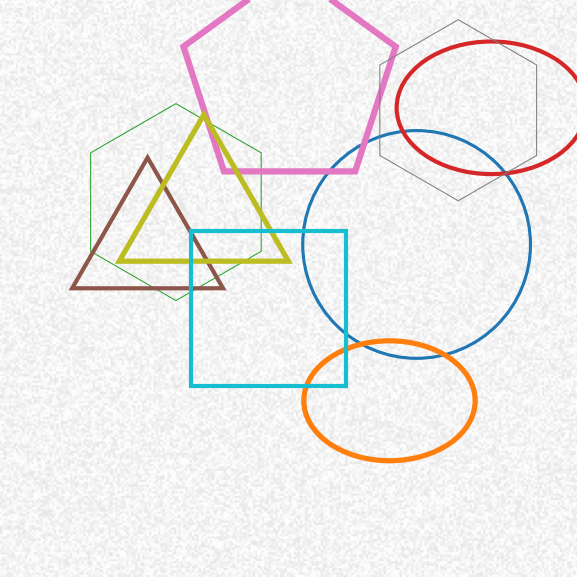[{"shape": "circle", "thickness": 1.5, "radius": 0.99, "center": [0.721, 0.576]}, {"shape": "oval", "thickness": 2.5, "radius": 0.74, "center": [0.674, 0.305]}, {"shape": "hexagon", "thickness": 0.5, "radius": 0.85, "center": [0.305, 0.649]}, {"shape": "oval", "thickness": 2, "radius": 0.82, "center": [0.851, 0.812]}, {"shape": "triangle", "thickness": 2, "radius": 0.75, "center": [0.256, 0.575]}, {"shape": "pentagon", "thickness": 3, "radius": 0.97, "center": [0.501, 0.859]}, {"shape": "hexagon", "thickness": 0.5, "radius": 0.78, "center": [0.793, 0.808]}, {"shape": "triangle", "thickness": 2.5, "radius": 0.85, "center": [0.353, 0.631]}, {"shape": "square", "thickness": 2, "radius": 0.67, "center": [0.465, 0.465]}]